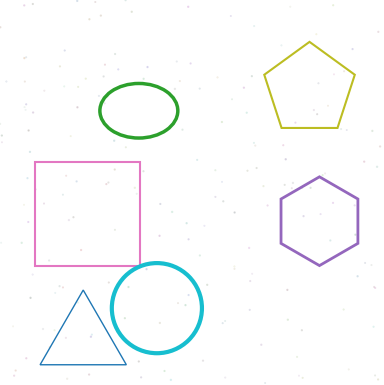[{"shape": "triangle", "thickness": 1, "radius": 0.65, "center": [0.216, 0.117]}, {"shape": "oval", "thickness": 2.5, "radius": 0.51, "center": [0.361, 0.712]}, {"shape": "hexagon", "thickness": 2, "radius": 0.58, "center": [0.83, 0.425]}, {"shape": "square", "thickness": 1.5, "radius": 0.68, "center": [0.227, 0.445]}, {"shape": "pentagon", "thickness": 1.5, "radius": 0.62, "center": [0.804, 0.768]}, {"shape": "circle", "thickness": 3, "radius": 0.59, "center": [0.407, 0.2]}]